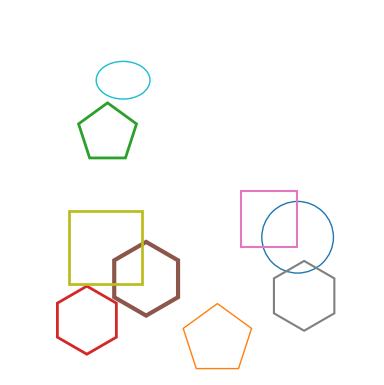[{"shape": "circle", "thickness": 1, "radius": 0.47, "center": [0.773, 0.384]}, {"shape": "pentagon", "thickness": 1, "radius": 0.47, "center": [0.565, 0.118]}, {"shape": "pentagon", "thickness": 2, "radius": 0.4, "center": [0.279, 0.654]}, {"shape": "hexagon", "thickness": 2, "radius": 0.44, "center": [0.226, 0.168]}, {"shape": "hexagon", "thickness": 3, "radius": 0.48, "center": [0.38, 0.276]}, {"shape": "square", "thickness": 1.5, "radius": 0.36, "center": [0.698, 0.431]}, {"shape": "hexagon", "thickness": 1.5, "radius": 0.45, "center": [0.79, 0.232]}, {"shape": "square", "thickness": 2, "radius": 0.47, "center": [0.275, 0.356]}, {"shape": "oval", "thickness": 1, "radius": 0.35, "center": [0.32, 0.792]}]